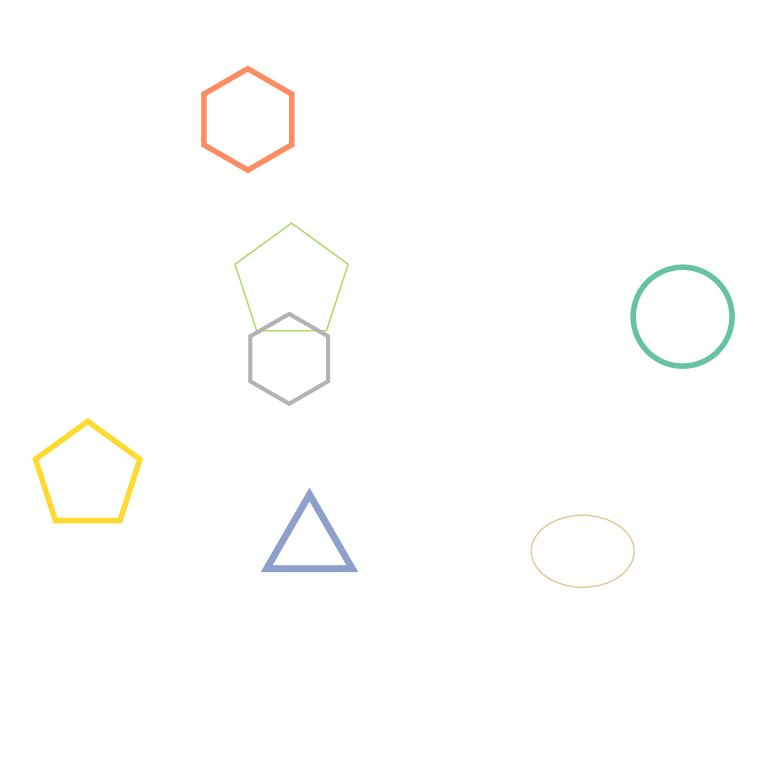[{"shape": "circle", "thickness": 2, "radius": 0.32, "center": [0.887, 0.589]}, {"shape": "hexagon", "thickness": 2, "radius": 0.33, "center": [0.322, 0.845]}, {"shape": "triangle", "thickness": 2.5, "radius": 0.32, "center": [0.402, 0.294]}, {"shape": "pentagon", "thickness": 0.5, "radius": 0.39, "center": [0.379, 0.633]}, {"shape": "pentagon", "thickness": 2, "radius": 0.36, "center": [0.114, 0.382]}, {"shape": "oval", "thickness": 0.5, "radius": 0.33, "center": [0.757, 0.284]}, {"shape": "hexagon", "thickness": 1.5, "radius": 0.29, "center": [0.376, 0.534]}]